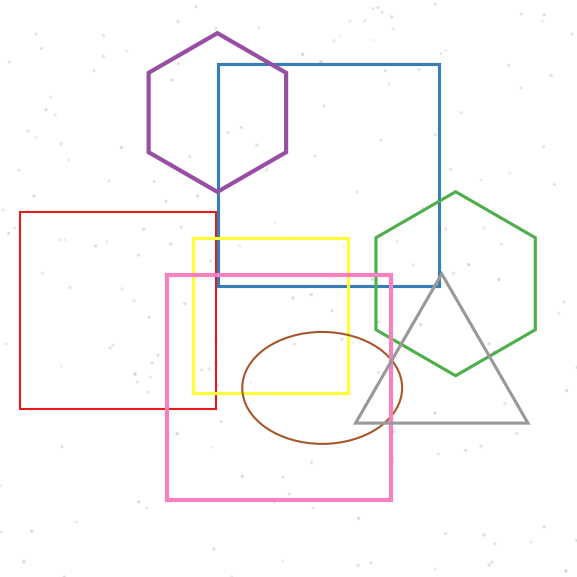[{"shape": "square", "thickness": 1, "radius": 0.85, "center": [0.204, 0.461]}, {"shape": "square", "thickness": 1.5, "radius": 0.96, "center": [0.568, 0.696]}, {"shape": "hexagon", "thickness": 1.5, "radius": 0.8, "center": [0.789, 0.508]}, {"shape": "hexagon", "thickness": 2, "radius": 0.69, "center": [0.376, 0.804]}, {"shape": "square", "thickness": 1.5, "radius": 0.67, "center": [0.469, 0.453]}, {"shape": "oval", "thickness": 1, "radius": 0.69, "center": [0.558, 0.327]}, {"shape": "square", "thickness": 2, "radius": 0.97, "center": [0.483, 0.328]}, {"shape": "triangle", "thickness": 1.5, "radius": 0.86, "center": [0.765, 0.353]}]